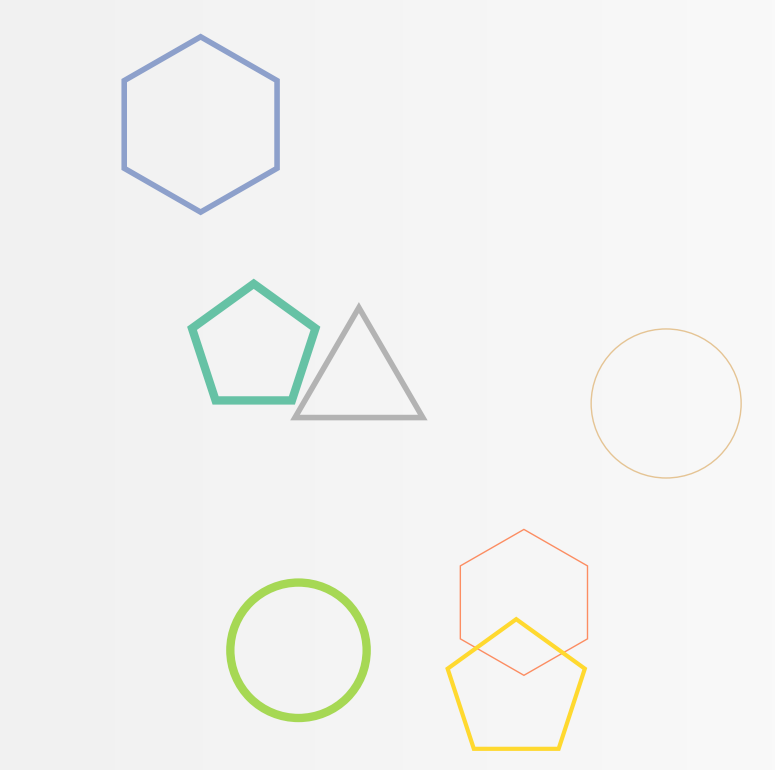[{"shape": "pentagon", "thickness": 3, "radius": 0.42, "center": [0.327, 0.548]}, {"shape": "hexagon", "thickness": 0.5, "radius": 0.47, "center": [0.676, 0.218]}, {"shape": "hexagon", "thickness": 2, "radius": 0.57, "center": [0.259, 0.838]}, {"shape": "circle", "thickness": 3, "radius": 0.44, "center": [0.385, 0.155]}, {"shape": "pentagon", "thickness": 1.5, "radius": 0.47, "center": [0.666, 0.103]}, {"shape": "circle", "thickness": 0.5, "radius": 0.48, "center": [0.86, 0.476]}, {"shape": "triangle", "thickness": 2, "radius": 0.48, "center": [0.463, 0.505]}]